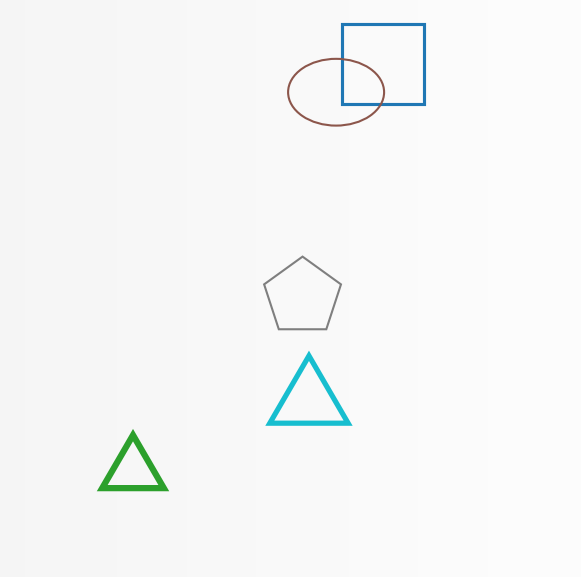[{"shape": "square", "thickness": 1.5, "radius": 0.35, "center": [0.659, 0.888]}, {"shape": "triangle", "thickness": 3, "radius": 0.31, "center": [0.229, 0.184]}, {"shape": "oval", "thickness": 1, "radius": 0.41, "center": [0.578, 0.839]}, {"shape": "pentagon", "thickness": 1, "radius": 0.35, "center": [0.521, 0.485]}, {"shape": "triangle", "thickness": 2.5, "radius": 0.39, "center": [0.532, 0.305]}]